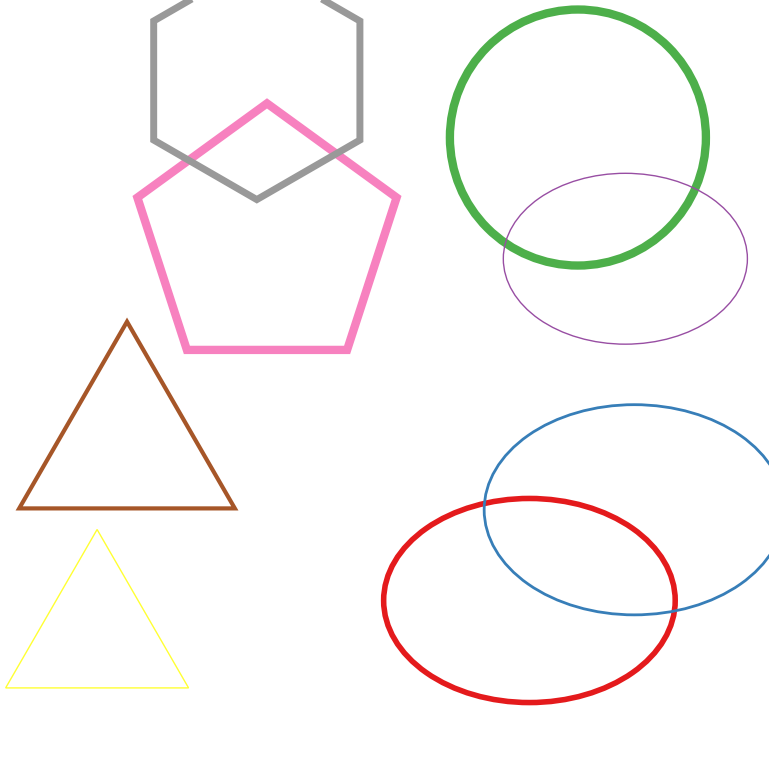[{"shape": "oval", "thickness": 2, "radius": 0.95, "center": [0.688, 0.22]}, {"shape": "oval", "thickness": 1, "radius": 0.97, "center": [0.824, 0.338]}, {"shape": "circle", "thickness": 3, "radius": 0.83, "center": [0.751, 0.821]}, {"shape": "oval", "thickness": 0.5, "radius": 0.79, "center": [0.812, 0.664]}, {"shape": "triangle", "thickness": 0.5, "radius": 0.69, "center": [0.126, 0.175]}, {"shape": "triangle", "thickness": 1.5, "radius": 0.81, "center": [0.165, 0.421]}, {"shape": "pentagon", "thickness": 3, "radius": 0.88, "center": [0.347, 0.689]}, {"shape": "hexagon", "thickness": 2.5, "radius": 0.77, "center": [0.334, 0.895]}]